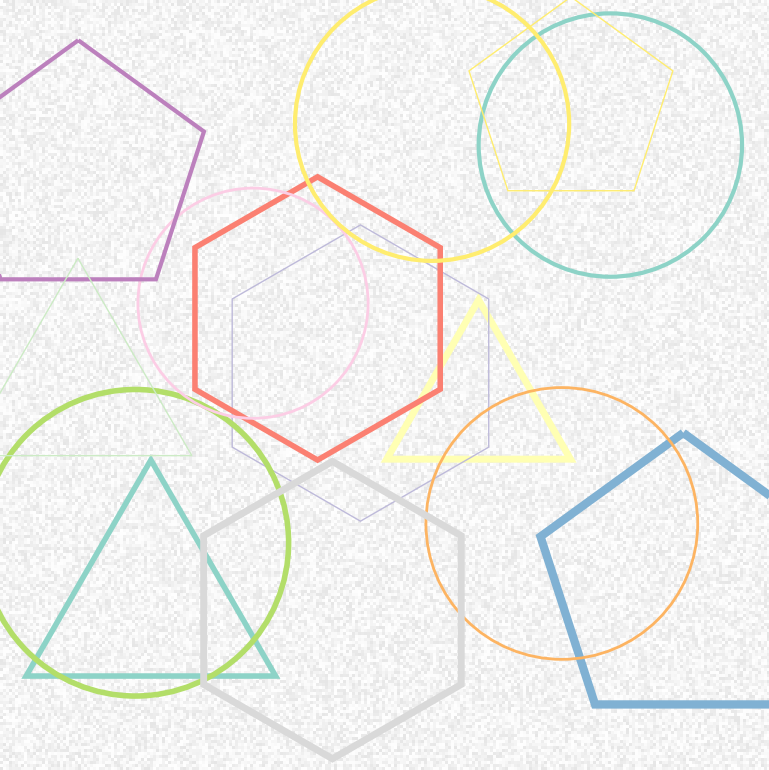[{"shape": "circle", "thickness": 1.5, "radius": 0.86, "center": [0.793, 0.812]}, {"shape": "triangle", "thickness": 2, "radius": 0.94, "center": [0.196, 0.216]}, {"shape": "triangle", "thickness": 2.5, "radius": 0.69, "center": [0.622, 0.473]}, {"shape": "hexagon", "thickness": 0.5, "radius": 0.96, "center": [0.468, 0.516]}, {"shape": "hexagon", "thickness": 2, "radius": 0.92, "center": [0.412, 0.586]}, {"shape": "pentagon", "thickness": 3, "radius": 0.97, "center": [0.887, 0.243]}, {"shape": "circle", "thickness": 1, "radius": 0.88, "center": [0.73, 0.32]}, {"shape": "circle", "thickness": 2, "radius": 1.0, "center": [0.176, 0.295]}, {"shape": "circle", "thickness": 1, "radius": 0.75, "center": [0.329, 0.606]}, {"shape": "hexagon", "thickness": 2.5, "radius": 0.97, "center": [0.432, 0.208]}, {"shape": "pentagon", "thickness": 1.5, "radius": 0.86, "center": [0.102, 0.776]}, {"shape": "triangle", "thickness": 0.5, "radius": 0.85, "center": [0.101, 0.494]}, {"shape": "pentagon", "thickness": 0.5, "radius": 0.7, "center": [0.741, 0.865]}, {"shape": "circle", "thickness": 1.5, "radius": 0.89, "center": [0.561, 0.839]}]